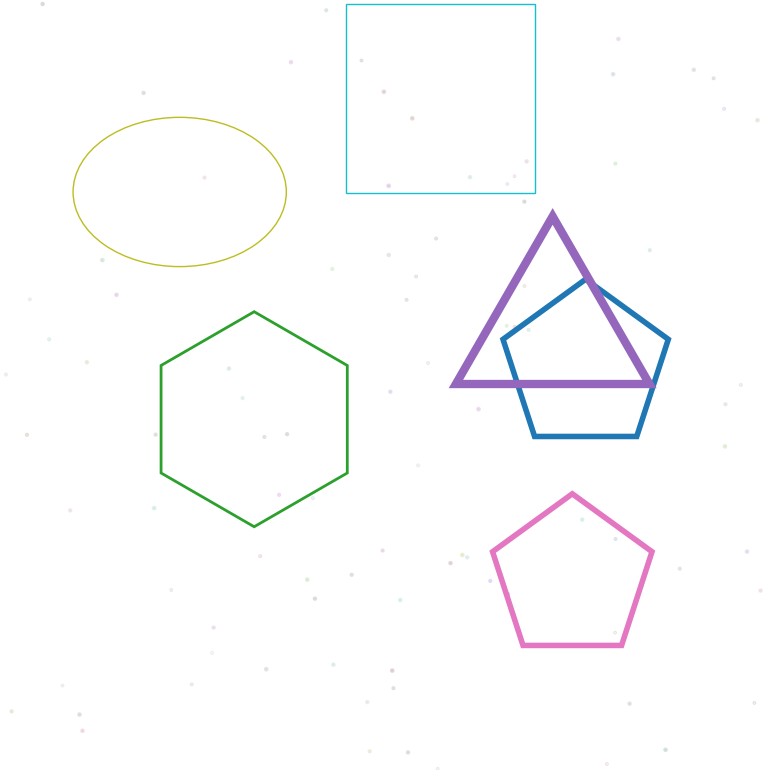[{"shape": "pentagon", "thickness": 2, "radius": 0.56, "center": [0.761, 0.524]}, {"shape": "hexagon", "thickness": 1, "radius": 0.7, "center": [0.33, 0.456]}, {"shape": "triangle", "thickness": 3, "radius": 0.73, "center": [0.718, 0.574]}, {"shape": "pentagon", "thickness": 2, "radius": 0.54, "center": [0.743, 0.25]}, {"shape": "oval", "thickness": 0.5, "radius": 0.69, "center": [0.233, 0.751]}, {"shape": "square", "thickness": 0.5, "radius": 0.61, "center": [0.572, 0.872]}]